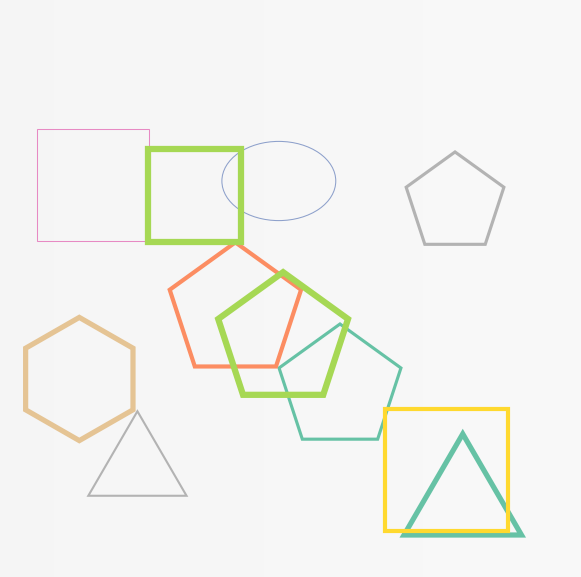[{"shape": "triangle", "thickness": 2.5, "radius": 0.58, "center": [0.796, 0.131]}, {"shape": "pentagon", "thickness": 1.5, "radius": 0.55, "center": [0.585, 0.328]}, {"shape": "pentagon", "thickness": 2, "radius": 0.59, "center": [0.405, 0.461]}, {"shape": "oval", "thickness": 0.5, "radius": 0.49, "center": [0.48, 0.686]}, {"shape": "square", "thickness": 0.5, "radius": 0.48, "center": [0.16, 0.679]}, {"shape": "pentagon", "thickness": 3, "radius": 0.59, "center": [0.487, 0.41]}, {"shape": "square", "thickness": 3, "radius": 0.4, "center": [0.335, 0.66]}, {"shape": "square", "thickness": 2, "radius": 0.53, "center": [0.768, 0.185]}, {"shape": "hexagon", "thickness": 2.5, "radius": 0.53, "center": [0.136, 0.343]}, {"shape": "pentagon", "thickness": 1.5, "radius": 0.44, "center": [0.783, 0.648]}, {"shape": "triangle", "thickness": 1, "radius": 0.49, "center": [0.236, 0.189]}]